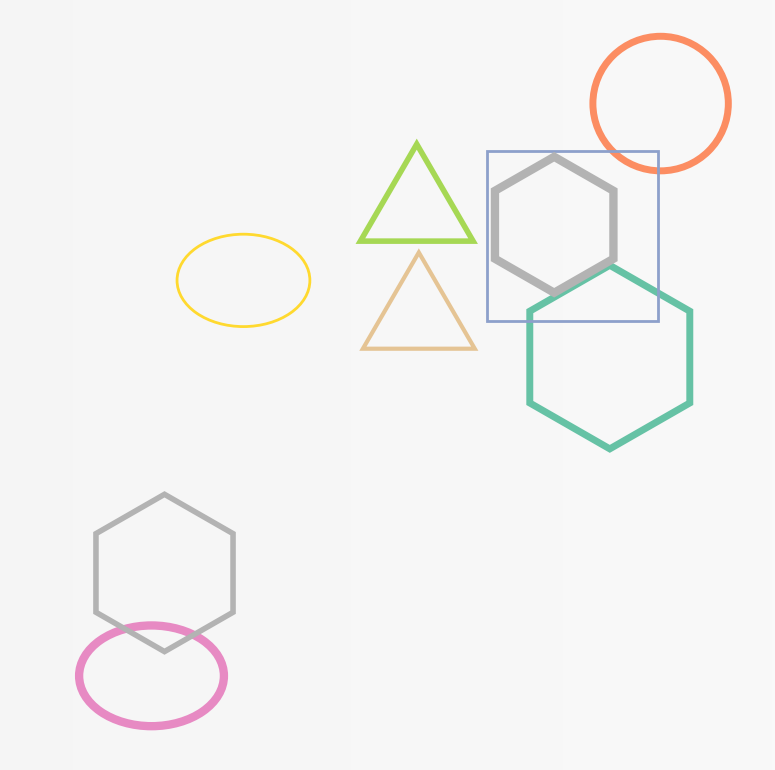[{"shape": "hexagon", "thickness": 2.5, "radius": 0.6, "center": [0.787, 0.536]}, {"shape": "circle", "thickness": 2.5, "radius": 0.44, "center": [0.852, 0.865]}, {"shape": "square", "thickness": 1, "radius": 0.55, "center": [0.739, 0.693]}, {"shape": "oval", "thickness": 3, "radius": 0.47, "center": [0.196, 0.122]}, {"shape": "triangle", "thickness": 2, "radius": 0.42, "center": [0.538, 0.729]}, {"shape": "oval", "thickness": 1, "radius": 0.43, "center": [0.314, 0.636]}, {"shape": "triangle", "thickness": 1.5, "radius": 0.42, "center": [0.54, 0.589]}, {"shape": "hexagon", "thickness": 2, "radius": 0.51, "center": [0.212, 0.256]}, {"shape": "hexagon", "thickness": 3, "radius": 0.44, "center": [0.715, 0.708]}]